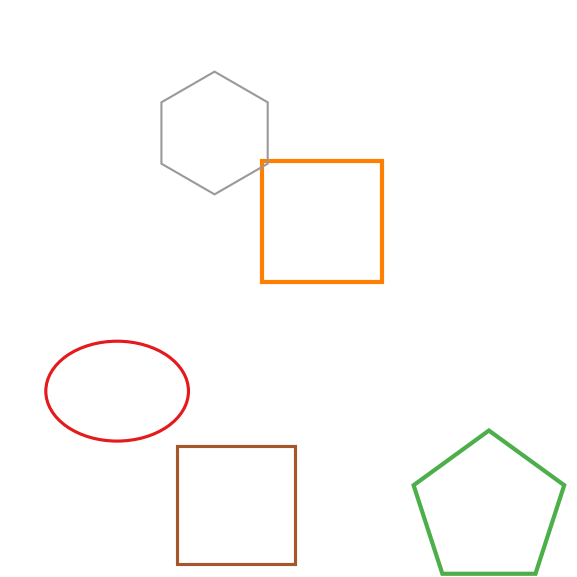[{"shape": "oval", "thickness": 1.5, "radius": 0.62, "center": [0.203, 0.322]}, {"shape": "pentagon", "thickness": 2, "radius": 0.69, "center": [0.847, 0.117]}, {"shape": "square", "thickness": 2, "radius": 0.52, "center": [0.557, 0.615]}, {"shape": "square", "thickness": 1.5, "radius": 0.51, "center": [0.408, 0.125]}, {"shape": "hexagon", "thickness": 1, "radius": 0.53, "center": [0.372, 0.769]}]